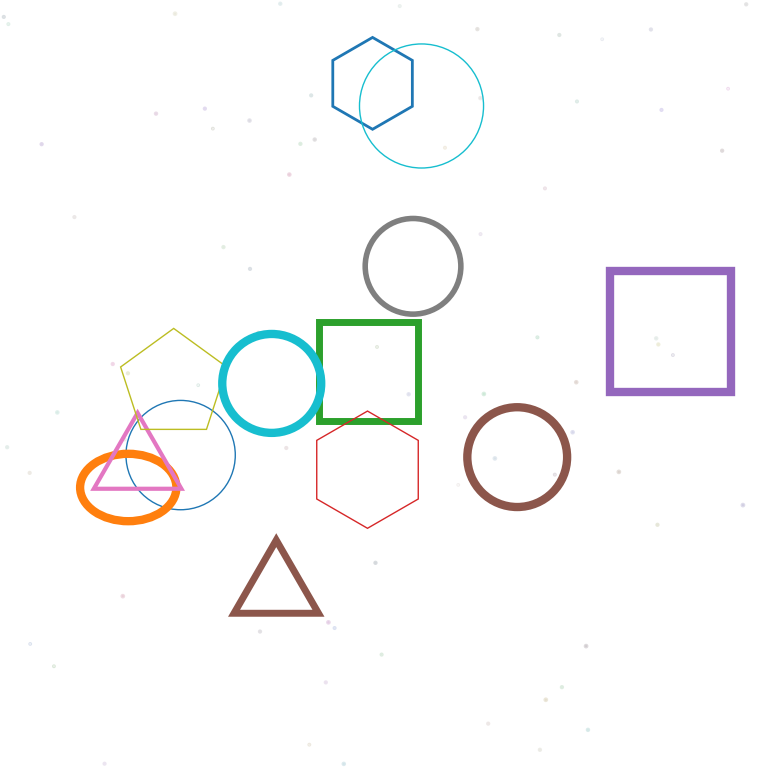[{"shape": "hexagon", "thickness": 1, "radius": 0.3, "center": [0.484, 0.892]}, {"shape": "circle", "thickness": 0.5, "radius": 0.35, "center": [0.235, 0.409]}, {"shape": "oval", "thickness": 3, "radius": 0.31, "center": [0.167, 0.367]}, {"shape": "square", "thickness": 2.5, "radius": 0.32, "center": [0.479, 0.518]}, {"shape": "hexagon", "thickness": 0.5, "radius": 0.38, "center": [0.477, 0.39]}, {"shape": "square", "thickness": 3, "radius": 0.39, "center": [0.871, 0.569]}, {"shape": "circle", "thickness": 3, "radius": 0.32, "center": [0.672, 0.406]}, {"shape": "triangle", "thickness": 2.5, "radius": 0.32, "center": [0.359, 0.235]}, {"shape": "triangle", "thickness": 1.5, "radius": 0.33, "center": [0.179, 0.398]}, {"shape": "circle", "thickness": 2, "radius": 0.31, "center": [0.536, 0.654]}, {"shape": "pentagon", "thickness": 0.5, "radius": 0.36, "center": [0.226, 0.501]}, {"shape": "circle", "thickness": 0.5, "radius": 0.4, "center": [0.547, 0.862]}, {"shape": "circle", "thickness": 3, "radius": 0.32, "center": [0.353, 0.502]}]